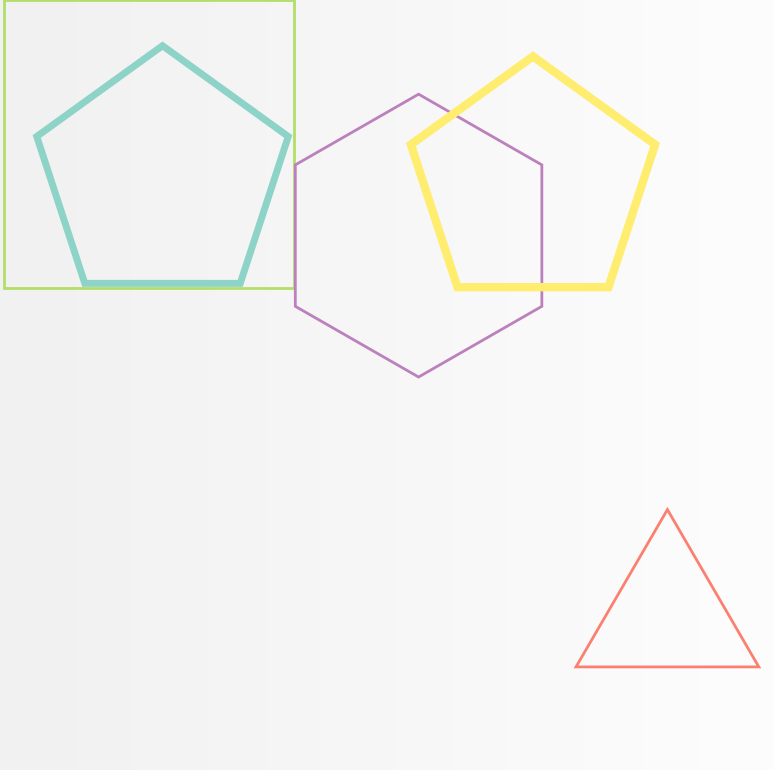[{"shape": "pentagon", "thickness": 2.5, "radius": 0.85, "center": [0.21, 0.77]}, {"shape": "triangle", "thickness": 1, "radius": 0.68, "center": [0.861, 0.202]}, {"shape": "square", "thickness": 1, "radius": 0.93, "center": [0.192, 0.813]}, {"shape": "hexagon", "thickness": 1, "radius": 0.92, "center": [0.54, 0.694]}, {"shape": "pentagon", "thickness": 3, "radius": 0.83, "center": [0.688, 0.761]}]